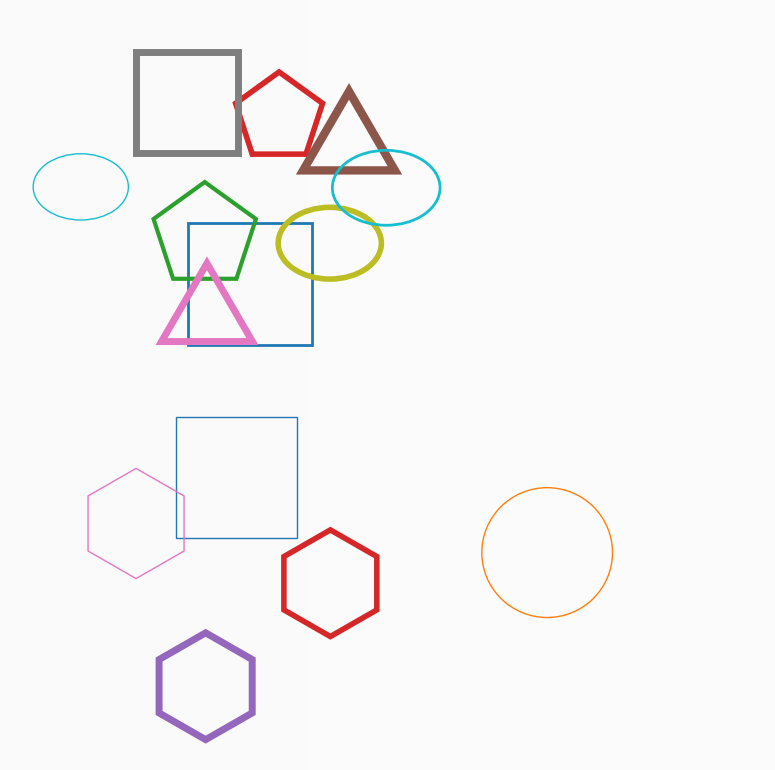[{"shape": "square", "thickness": 1, "radius": 0.4, "center": [0.322, 0.631]}, {"shape": "square", "thickness": 0.5, "radius": 0.39, "center": [0.305, 0.38]}, {"shape": "circle", "thickness": 0.5, "radius": 0.42, "center": [0.706, 0.282]}, {"shape": "pentagon", "thickness": 1.5, "radius": 0.35, "center": [0.264, 0.694]}, {"shape": "hexagon", "thickness": 2, "radius": 0.35, "center": [0.426, 0.243]}, {"shape": "pentagon", "thickness": 2, "radius": 0.29, "center": [0.36, 0.848]}, {"shape": "hexagon", "thickness": 2.5, "radius": 0.35, "center": [0.265, 0.109]}, {"shape": "triangle", "thickness": 3, "radius": 0.34, "center": [0.45, 0.813]}, {"shape": "triangle", "thickness": 2.5, "radius": 0.34, "center": [0.267, 0.59]}, {"shape": "hexagon", "thickness": 0.5, "radius": 0.36, "center": [0.176, 0.32]}, {"shape": "square", "thickness": 2.5, "radius": 0.33, "center": [0.242, 0.867]}, {"shape": "oval", "thickness": 2, "radius": 0.33, "center": [0.426, 0.684]}, {"shape": "oval", "thickness": 0.5, "radius": 0.31, "center": [0.104, 0.757]}, {"shape": "oval", "thickness": 1, "radius": 0.35, "center": [0.498, 0.756]}]